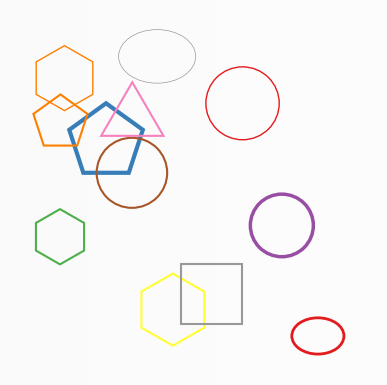[{"shape": "oval", "thickness": 2, "radius": 0.34, "center": [0.82, 0.127]}, {"shape": "circle", "thickness": 1, "radius": 0.47, "center": [0.626, 0.732]}, {"shape": "pentagon", "thickness": 3, "radius": 0.5, "center": [0.274, 0.632]}, {"shape": "hexagon", "thickness": 1.5, "radius": 0.36, "center": [0.155, 0.385]}, {"shape": "circle", "thickness": 2.5, "radius": 0.41, "center": [0.727, 0.414]}, {"shape": "hexagon", "thickness": 1, "radius": 0.42, "center": [0.166, 0.797]}, {"shape": "pentagon", "thickness": 1.5, "radius": 0.37, "center": [0.156, 0.681]}, {"shape": "hexagon", "thickness": 1.5, "radius": 0.47, "center": [0.446, 0.196]}, {"shape": "circle", "thickness": 1.5, "radius": 0.45, "center": [0.34, 0.551]}, {"shape": "triangle", "thickness": 1.5, "radius": 0.46, "center": [0.341, 0.694]}, {"shape": "oval", "thickness": 0.5, "radius": 0.5, "center": [0.405, 0.854]}, {"shape": "square", "thickness": 1.5, "radius": 0.39, "center": [0.546, 0.236]}]